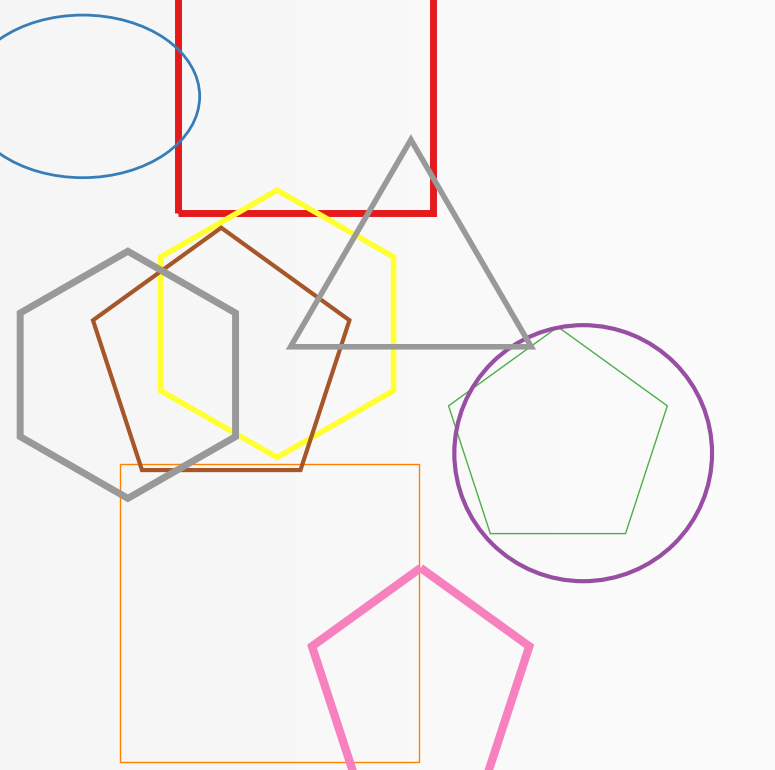[{"shape": "square", "thickness": 2.5, "radius": 0.82, "center": [0.394, 0.888]}, {"shape": "oval", "thickness": 1, "radius": 0.75, "center": [0.107, 0.875]}, {"shape": "pentagon", "thickness": 0.5, "radius": 0.74, "center": [0.72, 0.427]}, {"shape": "circle", "thickness": 1.5, "radius": 0.83, "center": [0.752, 0.411]}, {"shape": "square", "thickness": 0.5, "radius": 0.97, "center": [0.347, 0.204]}, {"shape": "hexagon", "thickness": 2, "radius": 0.87, "center": [0.358, 0.579]}, {"shape": "pentagon", "thickness": 1.5, "radius": 0.87, "center": [0.285, 0.53]}, {"shape": "pentagon", "thickness": 3, "radius": 0.74, "center": [0.543, 0.115]}, {"shape": "hexagon", "thickness": 2.5, "radius": 0.8, "center": [0.165, 0.513]}, {"shape": "triangle", "thickness": 2, "radius": 0.9, "center": [0.53, 0.639]}]